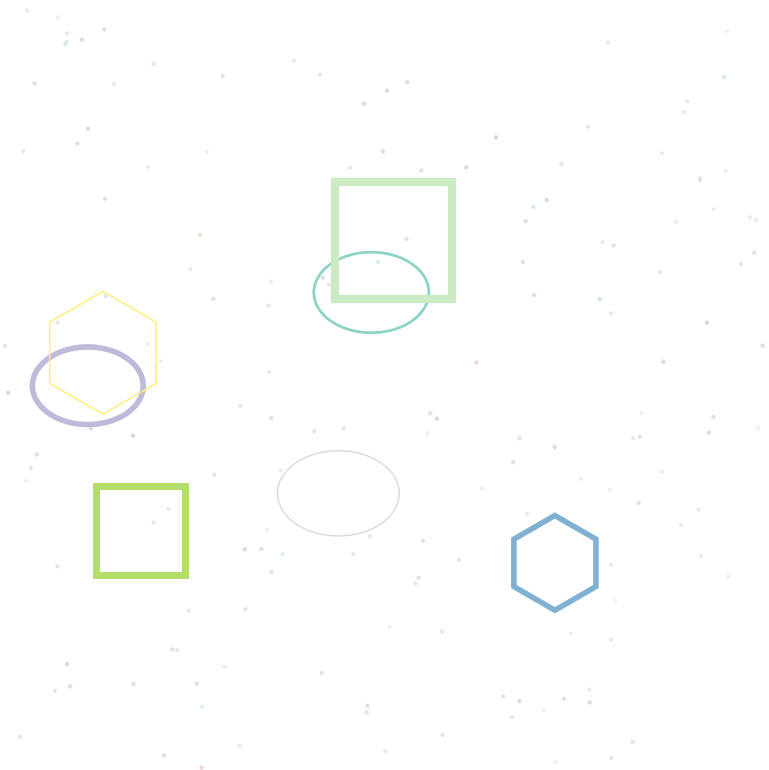[{"shape": "oval", "thickness": 1, "radius": 0.37, "center": [0.482, 0.62]}, {"shape": "oval", "thickness": 2, "radius": 0.36, "center": [0.114, 0.499]}, {"shape": "hexagon", "thickness": 2, "radius": 0.31, "center": [0.721, 0.269]}, {"shape": "square", "thickness": 2.5, "radius": 0.29, "center": [0.182, 0.311]}, {"shape": "oval", "thickness": 0.5, "radius": 0.4, "center": [0.439, 0.359]}, {"shape": "square", "thickness": 3, "radius": 0.38, "center": [0.511, 0.688]}, {"shape": "hexagon", "thickness": 0.5, "radius": 0.4, "center": [0.134, 0.542]}]